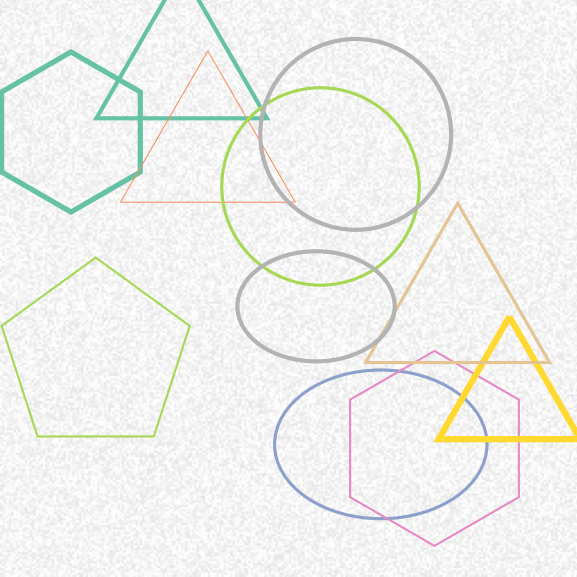[{"shape": "triangle", "thickness": 2, "radius": 0.85, "center": [0.315, 0.88]}, {"shape": "hexagon", "thickness": 2.5, "radius": 0.69, "center": [0.123, 0.771]}, {"shape": "triangle", "thickness": 0.5, "radius": 0.87, "center": [0.36, 0.736]}, {"shape": "oval", "thickness": 1.5, "radius": 0.92, "center": [0.659, 0.23]}, {"shape": "hexagon", "thickness": 1, "radius": 0.84, "center": [0.752, 0.223]}, {"shape": "circle", "thickness": 1.5, "radius": 0.85, "center": [0.555, 0.676]}, {"shape": "pentagon", "thickness": 1, "radius": 0.86, "center": [0.166, 0.382]}, {"shape": "triangle", "thickness": 3, "radius": 0.71, "center": [0.882, 0.309]}, {"shape": "triangle", "thickness": 1.5, "radius": 0.92, "center": [0.792, 0.463]}, {"shape": "oval", "thickness": 2, "radius": 0.68, "center": [0.547, 0.469]}, {"shape": "circle", "thickness": 2, "radius": 0.83, "center": [0.616, 0.766]}]